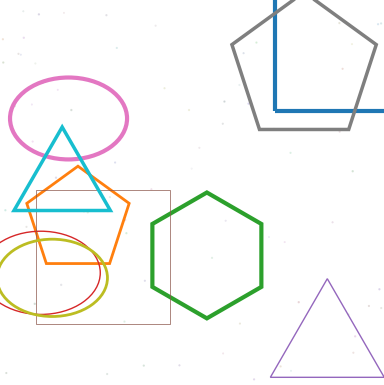[{"shape": "square", "thickness": 3, "radius": 0.74, "center": [0.861, 0.86]}, {"shape": "pentagon", "thickness": 2, "radius": 0.7, "center": [0.203, 0.429]}, {"shape": "hexagon", "thickness": 3, "radius": 0.82, "center": [0.537, 0.337]}, {"shape": "oval", "thickness": 1, "radius": 0.77, "center": [0.106, 0.291]}, {"shape": "triangle", "thickness": 1, "radius": 0.85, "center": [0.85, 0.105]}, {"shape": "square", "thickness": 0.5, "radius": 0.87, "center": [0.267, 0.332]}, {"shape": "oval", "thickness": 3, "radius": 0.76, "center": [0.178, 0.692]}, {"shape": "pentagon", "thickness": 2.5, "radius": 0.99, "center": [0.79, 0.823]}, {"shape": "oval", "thickness": 2, "radius": 0.72, "center": [0.136, 0.278]}, {"shape": "triangle", "thickness": 2.5, "radius": 0.72, "center": [0.162, 0.525]}]